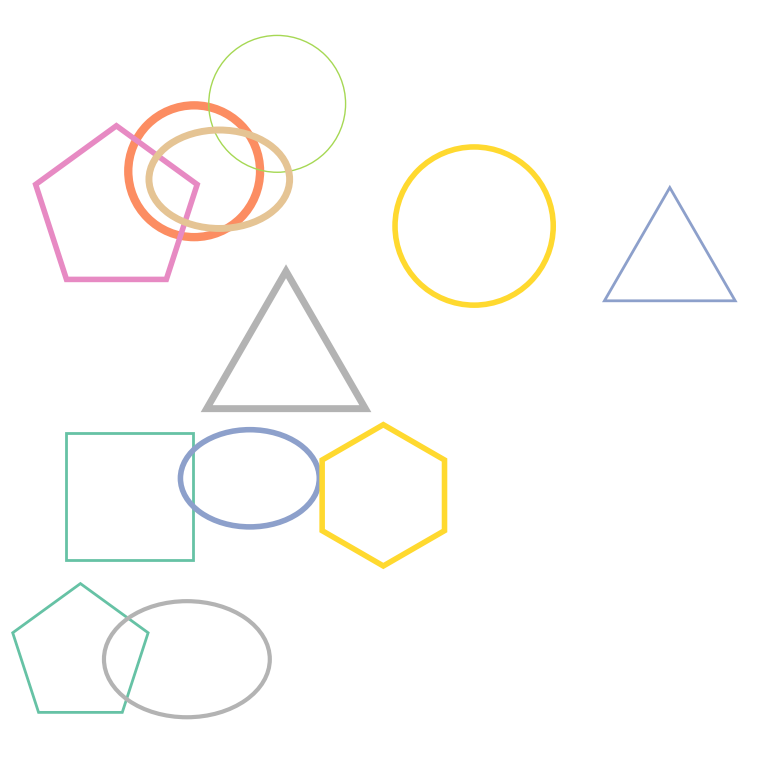[{"shape": "square", "thickness": 1, "radius": 0.41, "center": [0.168, 0.355]}, {"shape": "pentagon", "thickness": 1, "radius": 0.46, "center": [0.104, 0.15]}, {"shape": "circle", "thickness": 3, "radius": 0.43, "center": [0.252, 0.778]}, {"shape": "triangle", "thickness": 1, "radius": 0.49, "center": [0.87, 0.658]}, {"shape": "oval", "thickness": 2, "radius": 0.45, "center": [0.324, 0.379]}, {"shape": "pentagon", "thickness": 2, "radius": 0.55, "center": [0.151, 0.726]}, {"shape": "circle", "thickness": 0.5, "radius": 0.44, "center": [0.36, 0.865]}, {"shape": "hexagon", "thickness": 2, "radius": 0.46, "center": [0.498, 0.357]}, {"shape": "circle", "thickness": 2, "radius": 0.51, "center": [0.616, 0.706]}, {"shape": "oval", "thickness": 2.5, "radius": 0.46, "center": [0.285, 0.767]}, {"shape": "triangle", "thickness": 2.5, "radius": 0.59, "center": [0.371, 0.529]}, {"shape": "oval", "thickness": 1.5, "radius": 0.54, "center": [0.243, 0.144]}]